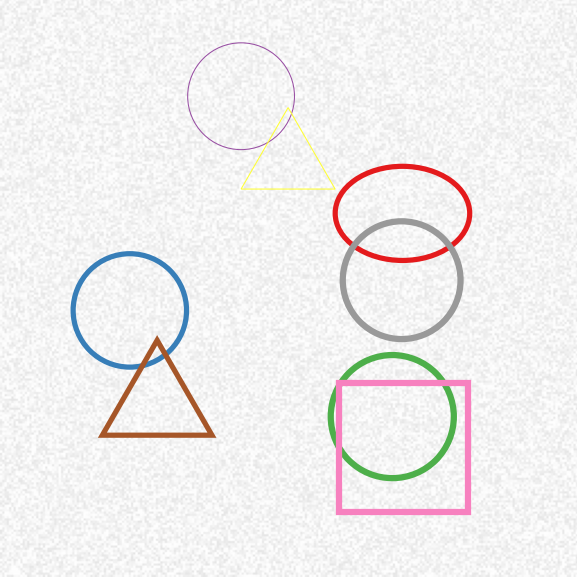[{"shape": "oval", "thickness": 2.5, "radius": 0.58, "center": [0.697, 0.63]}, {"shape": "circle", "thickness": 2.5, "radius": 0.49, "center": [0.225, 0.462]}, {"shape": "circle", "thickness": 3, "radius": 0.53, "center": [0.679, 0.278]}, {"shape": "circle", "thickness": 0.5, "radius": 0.46, "center": [0.417, 0.833]}, {"shape": "triangle", "thickness": 0.5, "radius": 0.47, "center": [0.499, 0.719]}, {"shape": "triangle", "thickness": 2.5, "radius": 0.55, "center": [0.272, 0.3]}, {"shape": "square", "thickness": 3, "radius": 0.56, "center": [0.699, 0.224]}, {"shape": "circle", "thickness": 3, "radius": 0.51, "center": [0.695, 0.514]}]